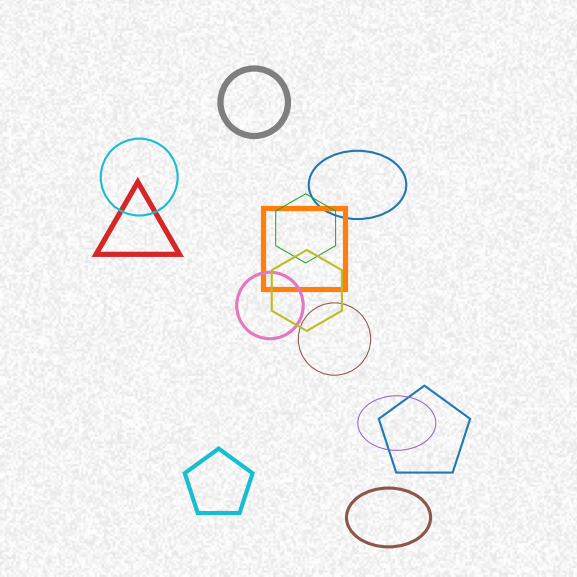[{"shape": "oval", "thickness": 1, "radius": 0.42, "center": [0.619, 0.679]}, {"shape": "pentagon", "thickness": 1, "radius": 0.42, "center": [0.735, 0.248]}, {"shape": "square", "thickness": 2.5, "radius": 0.35, "center": [0.526, 0.569]}, {"shape": "hexagon", "thickness": 0.5, "radius": 0.3, "center": [0.529, 0.604]}, {"shape": "triangle", "thickness": 2.5, "radius": 0.42, "center": [0.239, 0.6]}, {"shape": "oval", "thickness": 0.5, "radius": 0.34, "center": [0.687, 0.267]}, {"shape": "oval", "thickness": 1.5, "radius": 0.36, "center": [0.673, 0.103]}, {"shape": "circle", "thickness": 0.5, "radius": 0.31, "center": [0.579, 0.412]}, {"shape": "circle", "thickness": 1.5, "radius": 0.29, "center": [0.467, 0.47]}, {"shape": "circle", "thickness": 3, "radius": 0.29, "center": [0.44, 0.822]}, {"shape": "hexagon", "thickness": 1, "radius": 0.35, "center": [0.531, 0.496]}, {"shape": "circle", "thickness": 1, "radius": 0.33, "center": [0.241, 0.693]}, {"shape": "pentagon", "thickness": 2, "radius": 0.31, "center": [0.379, 0.161]}]